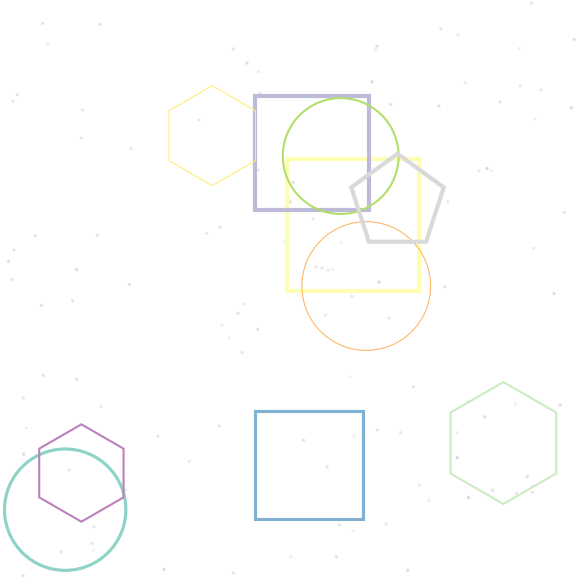[{"shape": "circle", "thickness": 1.5, "radius": 0.53, "center": [0.113, 0.117]}, {"shape": "square", "thickness": 2, "radius": 0.57, "center": [0.612, 0.61]}, {"shape": "square", "thickness": 2, "radius": 0.49, "center": [0.54, 0.734]}, {"shape": "square", "thickness": 1.5, "radius": 0.47, "center": [0.535, 0.194]}, {"shape": "circle", "thickness": 0.5, "radius": 0.56, "center": [0.634, 0.504]}, {"shape": "circle", "thickness": 1, "radius": 0.5, "center": [0.59, 0.729]}, {"shape": "pentagon", "thickness": 2, "radius": 0.42, "center": [0.688, 0.649]}, {"shape": "hexagon", "thickness": 1, "radius": 0.42, "center": [0.141, 0.18]}, {"shape": "hexagon", "thickness": 1, "radius": 0.53, "center": [0.872, 0.232]}, {"shape": "hexagon", "thickness": 0.5, "radius": 0.43, "center": [0.368, 0.764]}]